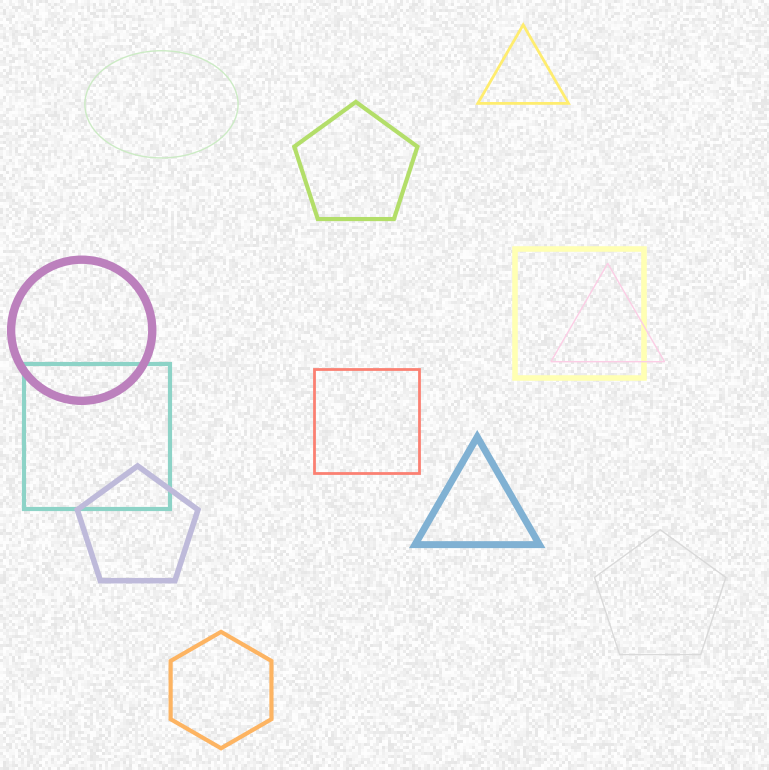[{"shape": "square", "thickness": 1.5, "radius": 0.47, "center": [0.126, 0.433]}, {"shape": "square", "thickness": 2, "radius": 0.42, "center": [0.753, 0.593]}, {"shape": "pentagon", "thickness": 2, "radius": 0.41, "center": [0.179, 0.312]}, {"shape": "square", "thickness": 1, "radius": 0.34, "center": [0.476, 0.453]}, {"shape": "triangle", "thickness": 2.5, "radius": 0.47, "center": [0.62, 0.339]}, {"shape": "hexagon", "thickness": 1.5, "radius": 0.38, "center": [0.287, 0.104]}, {"shape": "pentagon", "thickness": 1.5, "radius": 0.42, "center": [0.462, 0.784]}, {"shape": "triangle", "thickness": 0.5, "radius": 0.43, "center": [0.789, 0.573]}, {"shape": "pentagon", "thickness": 0.5, "radius": 0.45, "center": [0.857, 0.222]}, {"shape": "circle", "thickness": 3, "radius": 0.46, "center": [0.106, 0.571]}, {"shape": "oval", "thickness": 0.5, "radius": 0.5, "center": [0.21, 0.864]}, {"shape": "triangle", "thickness": 1, "radius": 0.34, "center": [0.679, 0.9]}]